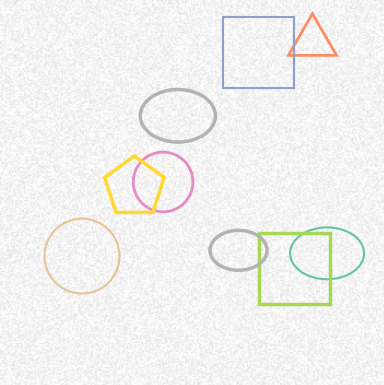[{"shape": "oval", "thickness": 1.5, "radius": 0.48, "center": [0.85, 0.342]}, {"shape": "triangle", "thickness": 2, "radius": 0.36, "center": [0.812, 0.892]}, {"shape": "square", "thickness": 1.5, "radius": 0.46, "center": [0.672, 0.863]}, {"shape": "circle", "thickness": 2, "radius": 0.39, "center": [0.424, 0.527]}, {"shape": "square", "thickness": 2.5, "radius": 0.46, "center": [0.765, 0.302]}, {"shape": "pentagon", "thickness": 2.5, "radius": 0.41, "center": [0.349, 0.514]}, {"shape": "circle", "thickness": 1.5, "radius": 0.49, "center": [0.213, 0.335]}, {"shape": "oval", "thickness": 2.5, "radius": 0.37, "center": [0.62, 0.35]}, {"shape": "oval", "thickness": 2.5, "radius": 0.49, "center": [0.462, 0.699]}]